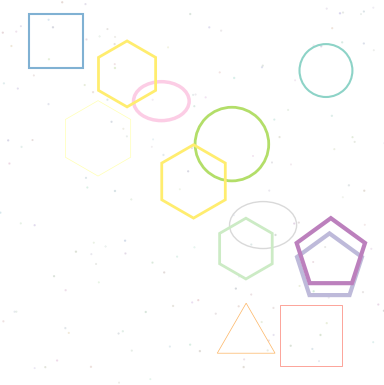[{"shape": "circle", "thickness": 1.5, "radius": 0.34, "center": [0.847, 0.817]}, {"shape": "hexagon", "thickness": 0.5, "radius": 0.49, "center": [0.255, 0.641]}, {"shape": "pentagon", "thickness": 3, "radius": 0.44, "center": [0.856, 0.305]}, {"shape": "square", "thickness": 0.5, "radius": 0.4, "center": [0.808, 0.129]}, {"shape": "square", "thickness": 1.5, "radius": 0.35, "center": [0.146, 0.893]}, {"shape": "triangle", "thickness": 0.5, "radius": 0.43, "center": [0.639, 0.126]}, {"shape": "circle", "thickness": 2, "radius": 0.48, "center": [0.602, 0.626]}, {"shape": "oval", "thickness": 2.5, "radius": 0.36, "center": [0.419, 0.737]}, {"shape": "oval", "thickness": 1, "radius": 0.44, "center": [0.683, 0.415]}, {"shape": "pentagon", "thickness": 3, "radius": 0.47, "center": [0.859, 0.34]}, {"shape": "hexagon", "thickness": 2, "radius": 0.39, "center": [0.639, 0.354]}, {"shape": "hexagon", "thickness": 2, "radius": 0.43, "center": [0.33, 0.808]}, {"shape": "hexagon", "thickness": 2, "radius": 0.48, "center": [0.503, 0.529]}]